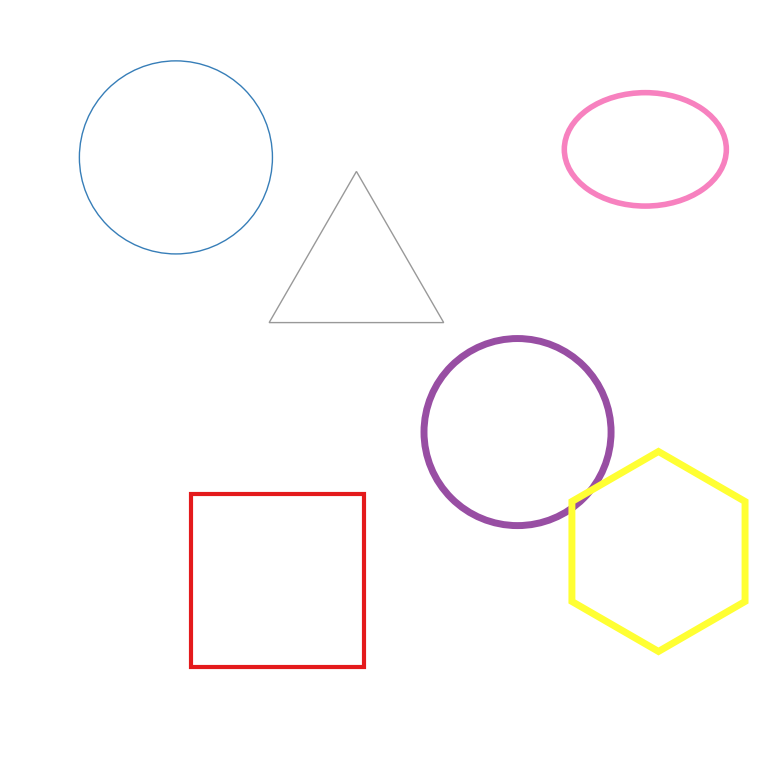[{"shape": "square", "thickness": 1.5, "radius": 0.56, "center": [0.361, 0.246]}, {"shape": "circle", "thickness": 0.5, "radius": 0.63, "center": [0.228, 0.796]}, {"shape": "circle", "thickness": 2.5, "radius": 0.61, "center": [0.672, 0.439]}, {"shape": "hexagon", "thickness": 2.5, "radius": 0.65, "center": [0.855, 0.284]}, {"shape": "oval", "thickness": 2, "radius": 0.53, "center": [0.838, 0.806]}, {"shape": "triangle", "thickness": 0.5, "radius": 0.65, "center": [0.463, 0.646]}]